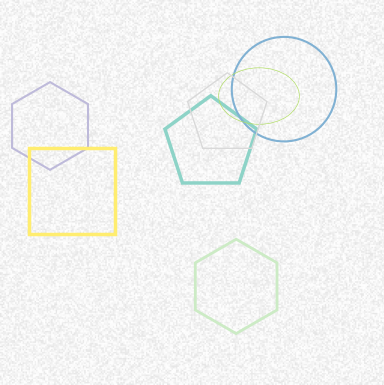[{"shape": "pentagon", "thickness": 2.5, "radius": 0.63, "center": [0.548, 0.626]}, {"shape": "hexagon", "thickness": 1.5, "radius": 0.57, "center": [0.13, 0.673]}, {"shape": "circle", "thickness": 1.5, "radius": 0.68, "center": [0.738, 0.768]}, {"shape": "oval", "thickness": 0.5, "radius": 0.52, "center": [0.673, 0.751]}, {"shape": "pentagon", "thickness": 1, "radius": 0.54, "center": [0.59, 0.703]}, {"shape": "hexagon", "thickness": 2, "radius": 0.61, "center": [0.613, 0.256]}, {"shape": "square", "thickness": 2.5, "radius": 0.56, "center": [0.186, 0.503]}]